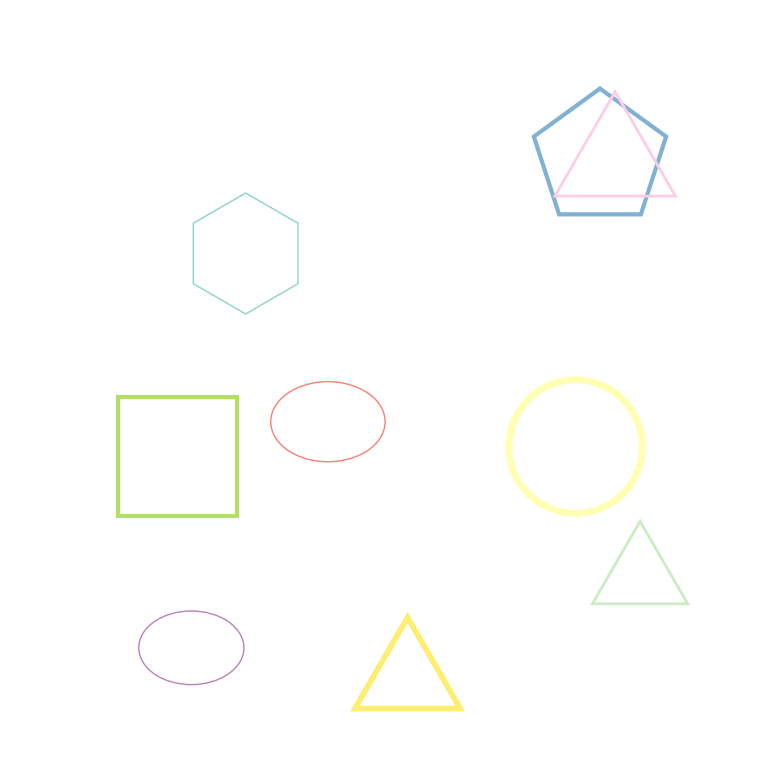[{"shape": "hexagon", "thickness": 0.5, "radius": 0.39, "center": [0.319, 0.671]}, {"shape": "circle", "thickness": 2.5, "radius": 0.43, "center": [0.747, 0.42]}, {"shape": "oval", "thickness": 0.5, "radius": 0.37, "center": [0.426, 0.452]}, {"shape": "pentagon", "thickness": 1.5, "radius": 0.45, "center": [0.779, 0.795]}, {"shape": "square", "thickness": 1.5, "radius": 0.39, "center": [0.231, 0.407]}, {"shape": "triangle", "thickness": 1, "radius": 0.45, "center": [0.799, 0.791]}, {"shape": "oval", "thickness": 0.5, "radius": 0.34, "center": [0.249, 0.159]}, {"shape": "triangle", "thickness": 1, "radius": 0.36, "center": [0.831, 0.252]}, {"shape": "triangle", "thickness": 2, "radius": 0.39, "center": [0.529, 0.119]}]